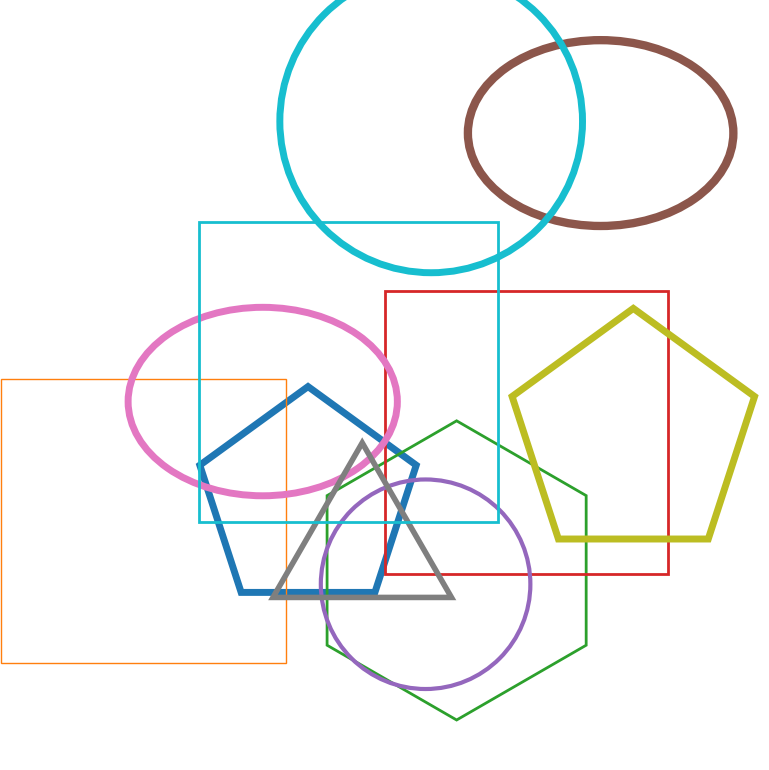[{"shape": "pentagon", "thickness": 2.5, "radius": 0.74, "center": [0.4, 0.35]}, {"shape": "square", "thickness": 0.5, "radius": 0.92, "center": [0.187, 0.323]}, {"shape": "hexagon", "thickness": 1, "radius": 0.97, "center": [0.593, 0.259]}, {"shape": "square", "thickness": 1, "radius": 0.92, "center": [0.683, 0.438]}, {"shape": "circle", "thickness": 1.5, "radius": 0.68, "center": [0.553, 0.241]}, {"shape": "oval", "thickness": 3, "radius": 0.86, "center": [0.78, 0.827]}, {"shape": "oval", "thickness": 2.5, "radius": 0.87, "center": [0.341, 0.479]}, {"shape": "triangle", "thickness": 2, "radius": 0.67, "center": [0.47, 0.291]}, {"shape": "pentagon", "thickness": 2.5, "radius": 0.83, "center": [0.823, 0.434]}, {"shape": "square", "thickness": 1, "radius": 0.97, "center": [0.453, 0.517]}, {"shape": "circle", "thickness": 2.5, "radius": 0.98, "center": [0.56, 0.842]}]